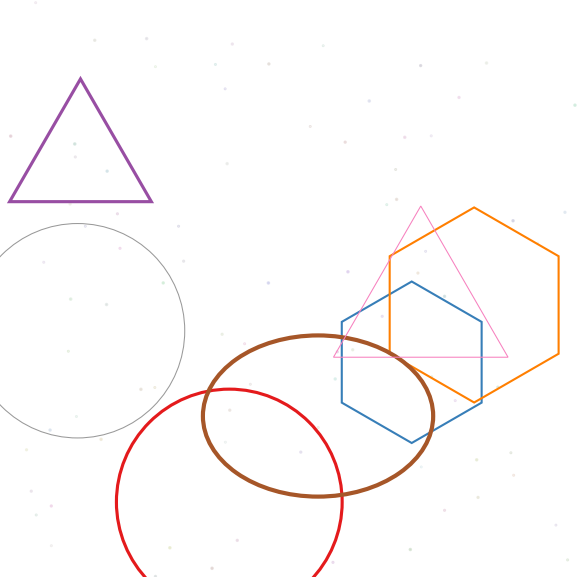[{"shape": "circle", "thickness": 1.5, "radius": 0.98, "center": [0.397, 0.13]}, {"shape": "hexagon", "thickness": 1, "radius": 0.7, "center": [0.713, 0.372]}, {"shape": "triangle", "thickness": 1.5, "radius": 0.71, "center": [0.139, 0.721]}, {"shape": "hexagon", "thickness": 1, "radius": 0.84, "center": [0.821, 0.471]}, {"shape": "oval", "thickness": 2, "radius": 1.0, "center": [0.551, 0.279]}, {"shape": "triangle", "thickness": 0.5, "radius": 0.87, "center": [0.729, 0.468]}, {"shape": "circle", "thickness": 0.5, "radius": 0.93, "center": [0.134, 0.426]}]